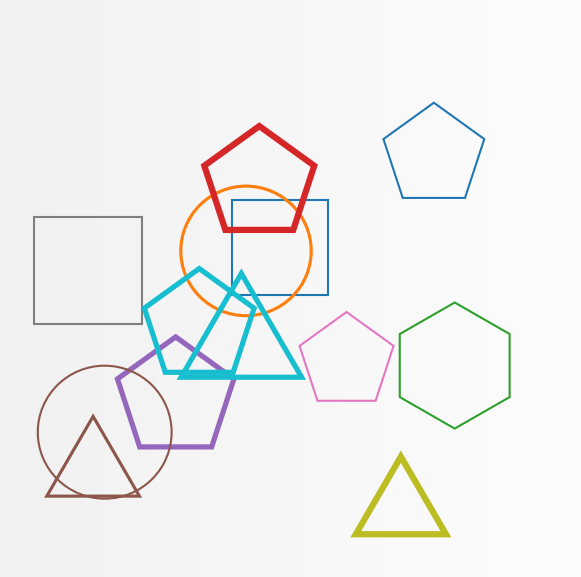[{"shape": "pentagon", "thickness": 1, "radius": 0.46, "center": [0.746, 0.73]}, {"shape": "square", "thickness": 1, "radius": 0.41, "center": [0.482, 0.57]}, {"shape": "circle", "thickness": 1.5, "radius": 0.56, "center": [0.423, 0.565]}, {"shape": "hexagon", "thickness": 1, "radius": 0.55, "center": [0.782, 0.366]}, {"shape": "pentagon", "thickness": 3, "radius": 0.5, "center": [0.446, 0.681]}, {"shape": "pentagon", "thickness": 2.5, "radius": 0.53, "center": [0.302, 0.31]}, {"shape": "circle", "thickness": 1, "radius": 0.58, "center": [0.18, 0.251]}, {"shape": "triangle", "thickness": 1.5, "radius": 0.46, "center": [0.16, 0.186]}, {"shape": "pentagon", "thickness": 1, "radius": 0.43, "center": [0.596, 0.374]}, {"shape": "square", "thickness": 1, "radius": 0.46, "center": [0.151, 0.53]}, {"shape": "triangle", "thickness": 3, "radius": 0.45, "center": [0.69, 0.119]}, {"shape": "pentagon", "thickness": 2.5, "radius": 0.5, "center": [0.343, 0.435]}, {"shape": "triangle", "thickness": 2.5, "radius": 0.6, "center": [0.415, 0.406]}]